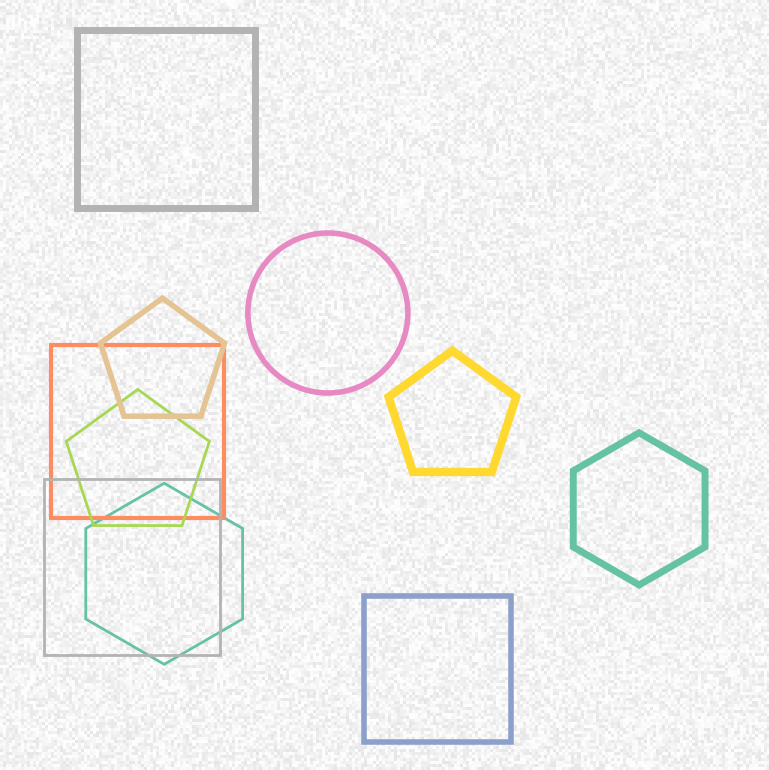[{"shape": "hexagon", "thickness": 1, "radius": 0.59, "center": [0.213, 0.255]}, {"shape": "hexagon", "thickness": 2.5, "radius": 0.49, "center": [0.83, 0.339]}, {"shape": "square", "thickness": 1.5, "radius": 0.56, "center": [0.178, 0.44]}, {"shape": "square", "thickness": 2, "radius": 0.48, "center": [0.568, 0.131]}, {"shape": "circle", "thickness": 2, "radius": 0.52, "center": [0.426, 0.594]}, {"shape": "pentagon", "thickness": 1, "radius": 0.49, "center": [0.179, 0.397]}, {"shape": "pentagon", "thickness": 3, "radius": 0.44, "center": [0.588, 0.457]}, {"shape": "pentagon", "thickness": 2, "radius": 0.42, "center": [0.211, 0.528]}, {"shape": "square", "thickness": 2.5, "radius": 0.58, "center": [0.216, 0.846]}, {"shape": "square", "thickness": 1, "radius": 0.57, "center": [0.172, 0.264]}]